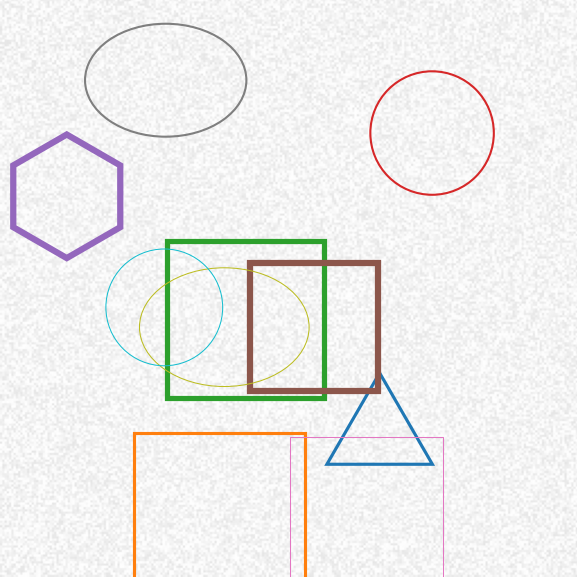[{"shape": "triangle", "thickness": 1.5, "radius": 0.53, "center": [0.657, 0.248]}, {"shape": "square", "thickness": 1.5, "radius": 0.74, "center": [0.379, 0.101]}, {"shape": "square", "thickness": 2.5, "radius": 0.68, "center": [0.425, 0.446]}, {"shape": "circle", "thickness": 1, "radius": 0.53, "center": [0.748, 0.769]}, {"shape": "hexagon", "thickness": 3, "radius": 0.53, "center": [0.116, 0.659]}, {"shape": "square", "thickness": 3, "radius": 0.55, "center": [0.544, 0.433]}, {"shape": "square", "thickness": 0.5, "radius": 0.66, "center": [0.635, 0.11]}, {"shape": "oval", "thickness": 1, "radius": 0.7, "center": [0.287, 0.86]}, {"shape": "oval", "thickness": 0.5, "radius": 0.73, "center": [0.388, 0.433]}, {"shape": "circle", "thickness": 0.5, "radius": 0.51, "center": [0.284, 0.467]}]